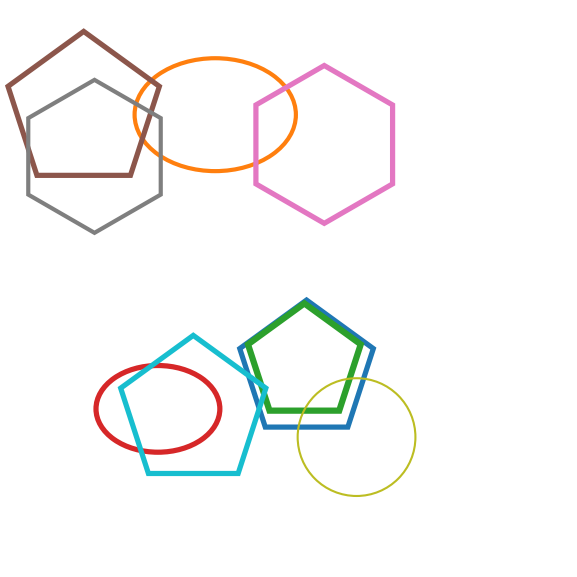[{"shape": "pentagon", "thickness": 2.5, "radius": 0.61, "center": [0.531, 0.358]}, {"shape": "oval", "thickness": 2, "radius": 0.7, "center": [0.373, 0.801]}, {"shape": "pentagon", "thickness": 3, "radius": 0.51, "center": [0.527, 0.371]}, {"shape": "oval", "thickness": 2.5, "radius": 0.54, "center": [0.273, 0.291]}, {"shape": "pentagon", "thickness": 2.5, "radius": 0.69, "center": [0.145, 0.807]}, {"shape": "hexagon", "thickness": 2.5, "radius": 0.68, "center": [0.561, 0.749]}, {"shape": "hexagon", "thickness": 2, "radius": 0.66, "center": [0.164, 0.728]}, {"shape": "circle", "thickness": 1, "radius": 0.51, "center": [0.617, 0.242]}, {"shape": "pentagon", "thickness": 2.5, "radius": 0.66, "center": [0.335, 0.286]}]